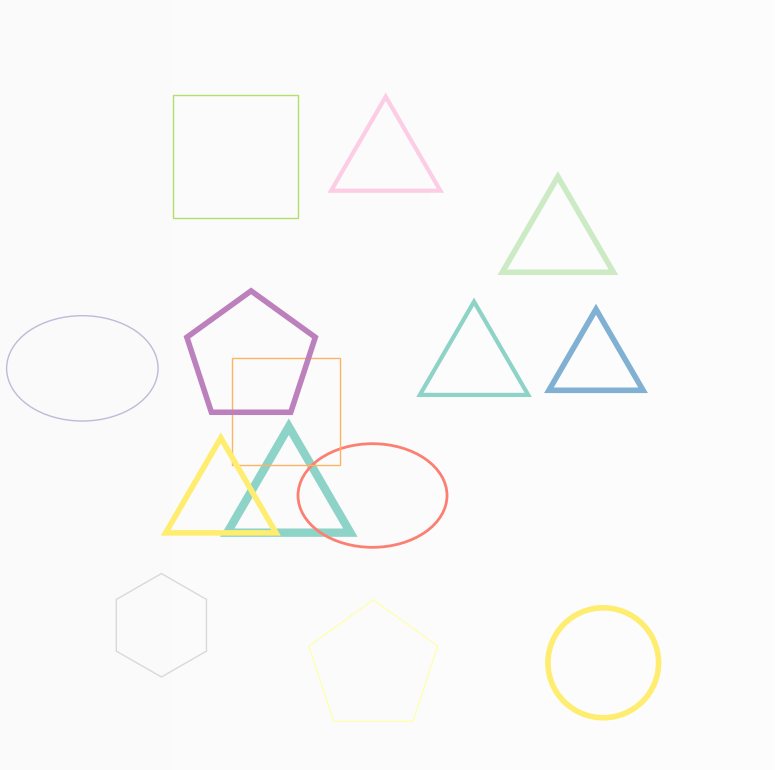[{"shape": "triangle", "thickness": 1.5, "radius": 0.4, "center": [0.612, 0.528]}, {"shape": "triangle", "thickness": 3, "radius": 0.46, "center": [0.373, 0.354]}, {"shape": "pentagon", "thickness": 0.5, "radius": 0.44, "center": [0.482, 0.134]}, {"shape": "oval", "thickness": 0.5, "radius": 0.49, "center": [0.106, 0.522]}, {"shape": "oval", "thickness": 1, "radius": 0.48, "center": [0.481, 0.356]}, {"shape": "triangle", "thickness": 2, "radius": 0.35, "center": [0.769, 0.528]}, {"shape": "square", "thickness": 0.5, "radius": 0.35, "center": [0.369, 0.466]}, {"shape": "square", "thickness": 0.5, "radius": 0.4, "center": [0.304, 0.797]}, {"shape": "triangle", "thickness": 1.5, "radius": 0.41, "center": [0.498, 0.793]}, {"shape": "hexagon", "thickness": 0.5, "radius": 0.34, "center": [0.208, 0.188]}, {"shape": "pentagon", "thickness": 2, "radius": 0.44, "center": [0.324, 0.535]}, {"shape": "triangle", "thickness": 2, "radius": 0.41, "center": [0.72, 0.688]}, {"shape": "triangle", "thickness": 2, "radius": 0.41, "center": [0.285, 0.349]}, {"shape": "circle", "thickness": 2, "radius": 0.36, "center": [0.778, 0.139]}]